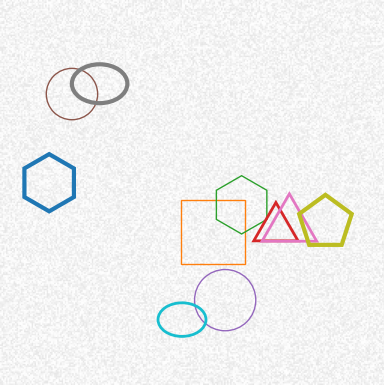[{"shape": "hexagon", "thickness": 3, "radius": 0.37, "center": [0.128, 0.525]}, {"shape": "square", "thickness": 1, "radius": 0.42, "center": [0.553, 0.397]}, {"shape": "hexagon", "thickness": 1, "radius": 0.38, "center": [0.628, 0.468]}, {"shape": "triangle", "thickness": 2, "radius": 0.33, "center": [0.717, 0.408]}, {"shape": "circle", "thickness": 1, "radius": 0.4, "center": [0.585, 0.22]}, {"shape": "circle", "thickness": 1, "radius": 0.33, "center": [0.187, 0.756]}, {"shape": "triangle", "thickness": 2, "radius": 0.41, "center": [0.752, 0.415]}, {"shape": "oval", "thickness": 3, "radius": 0.36, "center": [0.259, 0.783]}, {"shape": "pentagon", "thickness": 3, "radius": 0.36, "center": [0.845, 0.422]}, {"shape": "oval", "thickness": 2, "radius": 0.31, "center": [0.473, 0.17]}]